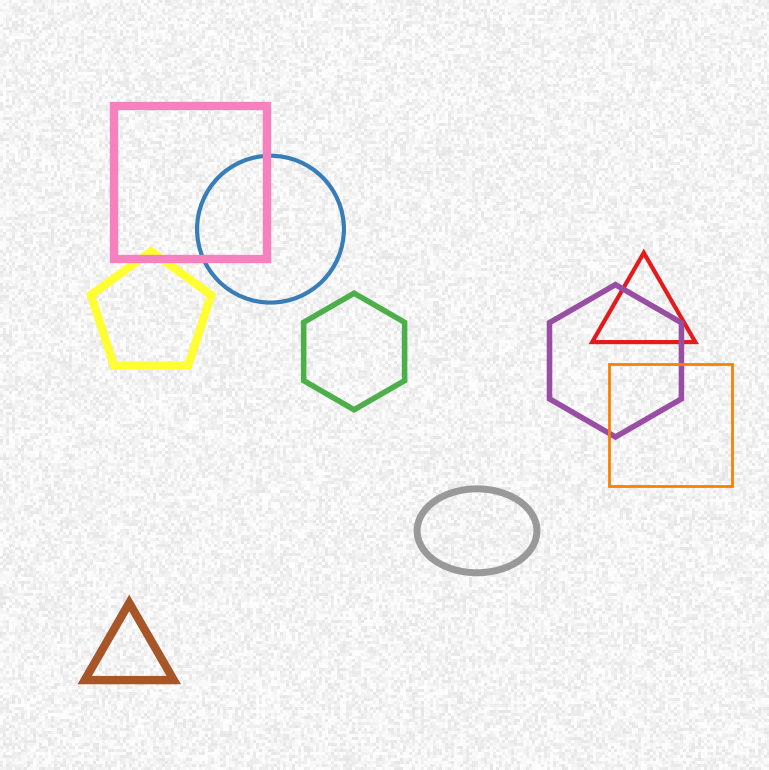[{"shape": "triangle", "thickness": 1.5, "radius": 0.39, "center": [0.836, 0.594]}, {"shape": "circle", "thickness": 1.5, "radius": 0.48, "center": [0.351, 0.702]}, {"shape": "hexagon", "thickness": 2, "radius": 0.38, "center": [0.46, 0.544]}, {"shape": "hexagon", "thickness": 2, "radius": 0.49, "center": [0.799, 0.531]}, {"shape": "square", "thickness": 1, "radius": 0.4, "center": [0.871, 0.448]}, {"shape": "pentagon", "thickness": 3, "radius": 0.41, "center": [0.196, 0.592]}, {"shape": "triangle", "thickness": 3, "radius": 0.33, "center": [0.168, 0.15]}, {"shape": "square", "thickness": 3, "radius": 0.5, "center": [0.247, 0.763]}, {"shape": "oval", "thickness": 2.5, "radius": 0.39, "center": [0.62, 0.311]}]